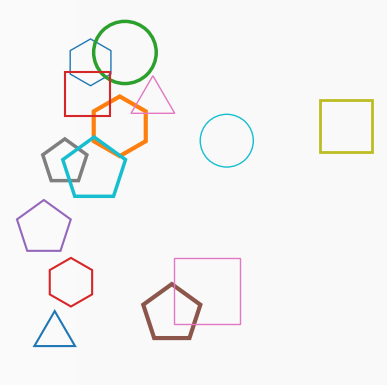[{"shape": "triangle", "thickness": 1.5, "radius": 0.3, "center": [0.141, 0.131]}, {"shape": "hexagon", "thickness": 1, "radius": 0.3, "center": [0.234, 0.838]}, {"shape": "hexagon", "thickness": 3, "radius": 0.39, "center": [0.309, 0.672]}, {"shape": "circle", "thickness": 2.5, "radius": 0.4, "center": [0.322, 0.864]}, {"shape": "square", "thickness": 1.5, "radius": 0.29, "center": [0.227, 0.756]}, {"shape": "hexagon", "thickness": 1.5, "radius": 0.32, "center": [0.183, 0.267]}, {"shape": "pentagon", "thickness": 1.5, "radius": 0.36, "center": [0.113, 0.408]}, {"shape": "pentagon", "thickness": 3, "radius": 0.39, "center": [0.443, 0.185]}, {"shape": "square", "thickness": 1, "radius": 0.43, "center": [0.533, 0.245]}, {"shape": "triangle", "thickness": 1, "radius": 0.33, "center": [0.395, 0.738]}, {"shape": "pentagon", "thickness": 2.5, "radius": 0.3, "center": [0.167, 0.579]}, {"shape": "square", "thickness": 2, "radius": 0.34, "center": [0.894, 0.674]}, {"shape": "circle", "thickness": 1, "radius": 0.34, "center": [0.585, 0.635]}, {"shape": "pentagon", "thickness": 2.5, "radius": 0.43, "center": [0.243, 0.559]}]